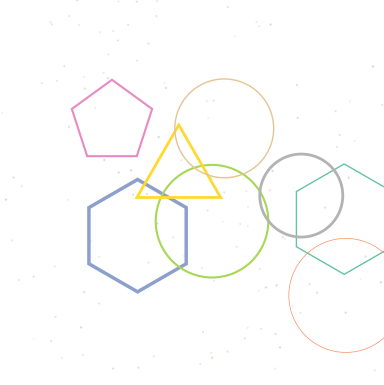[{"shape": "hexagon", "thickness": 1, "radius": 0.72, "center": [0.894, 0.431]}, {"shape": "circle", "thickness": 0.5, "radius": 0.74, "center": [0.898, 0.233]}, {"shape": "hexagon", "thickness": 2.5, "radius": 0.73, "center": [0.357, 0.388]}, {"shape": "pentagon", "thickness": 1.5, "radius": 0.55, "center": [0.291, 0.683]}, {"shape": "circle", "thickness": 1.5, "radius": 0.73, "center": [0.551, 0.425]}, {"shape": "triangle", "thickness": 2, "radius": 0.63, "center": [0.464, 0.55]}, {"shape": "circle", "thickness": 1, "radius": 0.64, "center": [0.583, 0.667]}, {"shape": "circle", "thickness": 2, "radius": 0.54, "center": [0.783, 0.492]}]